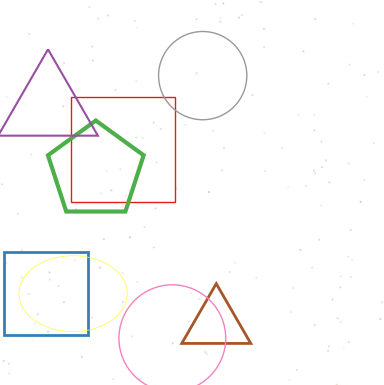[{"shape": "square", "thickness": 1, "radius": 0.68, "center": [0.319, 0.612]}, {"shape": "square", "thickness": 2, "radius": 0.54, "center": [0.119, 0.237]}, {"shape": "pentagon", "thickness": 3, "radius": 0.65, "center": [0.249, 0.556]}, {"shape": "triangle", "thickness": 1.5, "radius": 0.75, "center": [0.125, 0.722]}, {"shape": "oval", "thickness": 0.5, "radius": 0.7, "center": [0.19, 0.237]}, {"shape": "triangle", "thickness": 2, "radius": 0.52, "center": [0.562, 0.16]}, {"shape": "circle", "thickness": 1, "radius": 0.69, "center": [0.448, 0.122]}, {"shape": "circle", "thickness": 1, "radius": 0.57, "center": [0.526, 0.804]}]